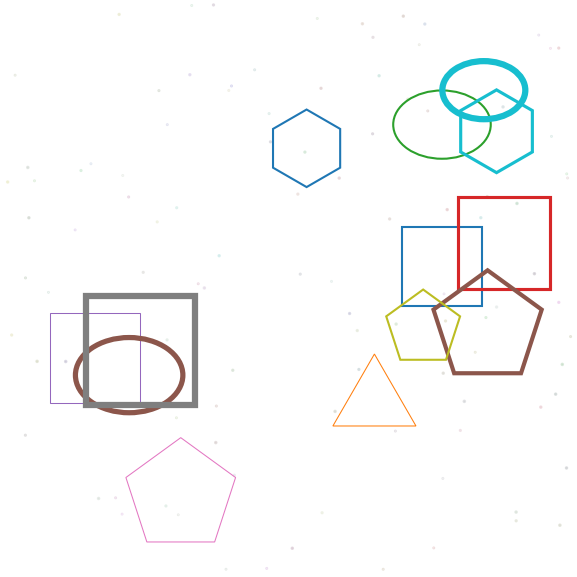[{"shape": "square", "thickness": 1, "radius": 0.34, "center": [0.765, 0.537]}, {"shape": "hexagon", "thickness": 1, "radius": 0.34, "center": [0.531, 0.742]}, {"shape": "triangle", "thickness": 0.5, "radius": 0.42, "center": [0.648, 0.303]}, {"shape": "oval", "thickness": 1, "radius": 0.42, "center": [0.765, 0.783]}, {"shape": "square", "thickness": 1.5, "radius": 0.4, "center": [0.874, 0.578]}, {"shape": "square", "thickness": 0.5, "radius": 0.39, "center": [0.164, 0.379]}, {"shape": "oval", "thickness": 2.5, "radius": 0.47, "center": [0.224, 0.35]}, {"shape": "pentagon", "thickness": 2, "radius": 0.49, "center": [0.844, 0.433]}, {"shape": "pentagon", "thickness": 0.5, "radius": 0.5, "center": [0.313, 0.141]}, {"shape": "square", "thickness": 3, "radius": 0.47, "center": [0.243, 0.392]}, {"shape": "pentagon", "thickness": 1, "radius": 0.34, "center": [0.733, 0.431]}, {"shape": "hexagon", "thickness": 1.5, "radius": 0.36, "center": [0.86, 0.772]}, {"shape": "oval", "thickness": 3, "radius": 0.36, "center": [0.838, 0.843]}]